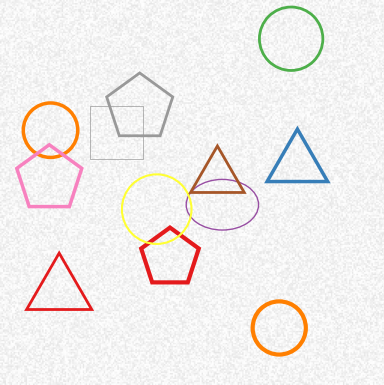[{"shape": "triangle", "thickness": 2, "radius": 0.49, "center": [0.154, 0.245]}, {"shape": "pentagon", "thickness": 3, "radius": 0.39, "center": [0.442, 0.33]}, {"shape": "triangle", "thickness": 2.5, "radius": 0.45, "center": [0.772, 0.574]}, {"shape": "circle", "thickness": 2, "radius": 0.41, "center": [0.756, 0.899]}, {"shape": "oval", "thickness": 1, "radius": 0.47, "center": [0.578, 0.468]}, {"shape": "circle", "thickness": 3, "radius": 0.35, "center": [0.725, 0.148]}, {"shape": "circle", "thickness": 2.5, "radius": 0.35, "center": [0.131, 0.662]}, {"shape": "circle", "thickness": 1.5, "radius": 0.45, "center": [0.407, 0.457]}, {"shape": "triangle", "thickness": 2, "radius": 0.4, "center": [0.565, 0.54]}, {"shape": "pentagon", "thickness": 2.5, "radius": 0.44, "center": [0.128, 0.535]}, {"shape": "pentagon", "thickness": 2, "radius": 0.45, "center": [0.363, 0.72]}, {"shape": "square", "thickness": 0.5, "radius": 0.34, "center": [0.302, 0.656]}]